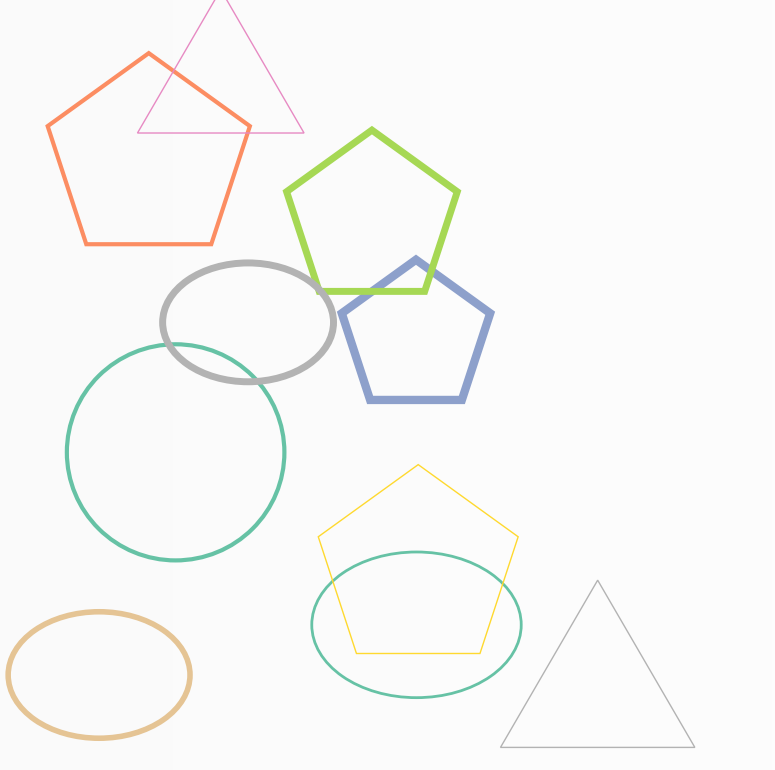[{"shape": "oval", "thickness": 1, "radius": 0.68, "center": [0.537, 0.189]}, {"shape": "circle", "thickness": 1.5, "radius": 0.7, "center": [0.227, 0.413]}, {"shape": "pentagon", "thickness": 1.5, "radius": 0.69, "center": [0.192, 0.794]}, {"shape": "pentagon", "thickness": 3, "radius": 0.5, "center": [0.537, 0.562]}, {"shape": "triangle", "thickness": 0.5, "radius": 0.62, "center": [0.285, 0.889]}, {"shape": "pentagon", "thickness": 2.5, "radius": 0.58, "center": [0.48, 0.715]}, {"shape": "pentagon", "thickness": 0.5, "radius": 0.68, "center": [0.54, 0.261]}, {"shape": "oval", "thickness": 2, "radius": 0.59, "center": [0.128, 0.123]}, {"shape": "oval", "thickness": 2.5, "radius": 0.55, "center": [0.32, 0.581]}, {"shape": "triangle", "thickness": 0.5, "radius": 0.72, "center": [0.771, 0.102]}]